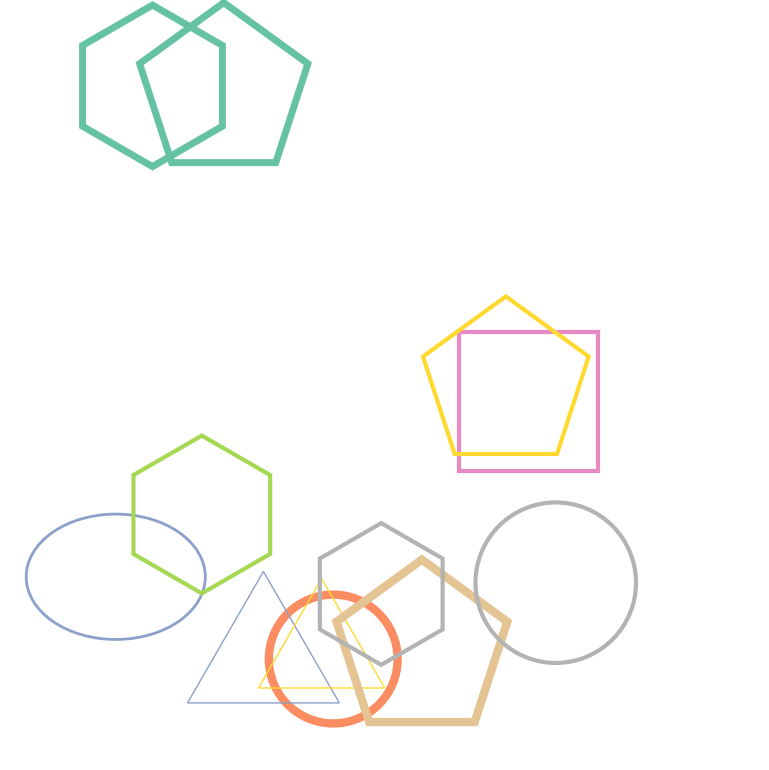[{"shape": "pentagon", "thickness": 2.5, "radius": 0.57, "center": [0.291, 0.882]}, {"shape": "hexagon", "thickness": 2.5, "radius": 0.52, "center": [0.198, 0.889]}, {"shape": "circle", "thickness": 3, "radius": 0.42, "center": [0.433, 0.144]}, {"shape": "oval", "thickness": 1, "radius": 0.58, "center": [0.15, 0.251]}, {"shape": "triangle", "thickness": 0.5, "radius": 0.57, "center": [0.342, 0.144]}, {"shape": "square", "thickness": 1.5, "radius": 0.45, "center": [0.686, 0.478]}, {"shape": "hexagon", "thickness": 1.5, "radius": 0.51, "center": [0.262, 0.332]}, {"shape": "pentagon", "thickness": 1.5, "radius": 0.57, "center": [0.657, 0.502]}, {"shape": "triangle", "thickness": 0.5, "radius": 0.47, "center": [0.418, 0.154]}, {"shape": "pentagon", "thickness": 3, "radius": 0.58, "center": [0.548, 0.157]}, {"shape": "hexagon", "thickness": 1.5, "radius": 0.46, "center": [0.495, 0.229]}, {"shape": "circle", "thickness": 1.5, "radius": 0.52, "center": [0.722, 0.243]}]